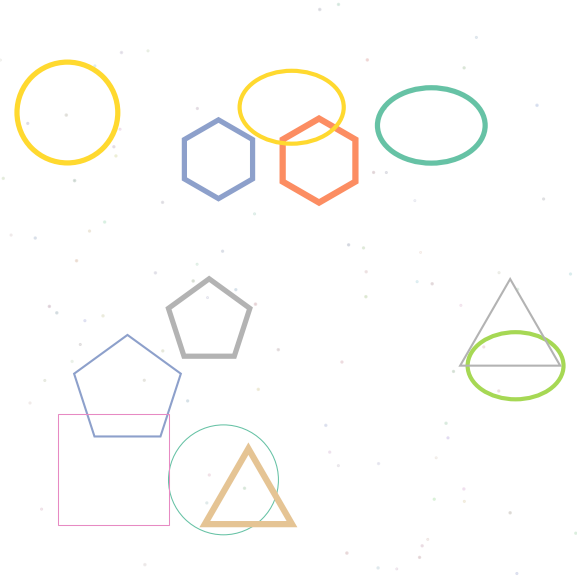[{"shape": "circle", "thickness": 0.5, "radius": 0.48, "center": [0.387, 0.168]}, {"shape": "oval", "thickness": 2.5, "radius": 0.47, "center": [0.747, 0.782]}, {"shape": "hexagon", "thickness": 3, "radius": 0.36, "center": [0.552, 0.721]}, {"shape": "pentagon", "thickness": 1, "radius": 0.49, "center": [0.221, 0.322]}, {"shape": "hexagon", "thickness": 2.5, "radius": 0.34, "center": [0.378, 0.723]}, {"shape": "square", "thickness": 0.5, "radius": 0.48, "center": [0.197, 0.186]}, {"shape": "oval", "thickness": 2, "radius": 0.42, "center": [0.893, 0.366]}, {"shape": "oval", "thickness": 2, "radius": 0.45, "center": [0.505, 0.813]}, {"shape": "circle", "thickness": 2.5, "radius": 0.44, "center": [0.117, 0.804]}, {"shape": "triangle", "thickness": 3, "radius": 0.44, "center": [0.43, 0.135]}, {"shape": "triangle", "thickness": 1, "radius": 0.5, "center": [0.883, 0.416]}, {"shape": "pentagon", "thickness": 2.5, "radius": 0.37, "center": [0.362, 0.442]}]